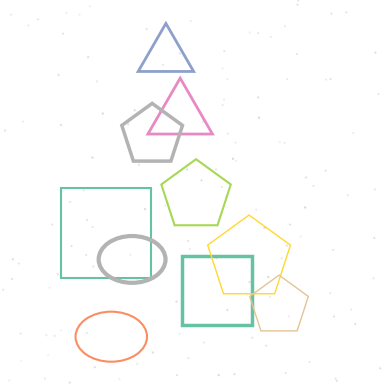[{"shape": "square", "thickness": 2.5, "radius": 0.45, "center": [0.564, 0.245]}, {"shape": "square", "thickness": 1.5, "radius": 0.59, "center": [0.276, 0.394]}, {"shape": "oval", "thickness": 1.5, "radius": 0.46, "center": [0.289, 0.125]}, {"shape": "triangle", "thickness": 2, "radius": 0.42, "center": [0.431, 0.856]}, {"shape": "triangle", "thickness": 2, "radius": 0.48, "center": [0.468, 0.7]}, {"shape": "pentagon", "thickness": 1.5, "radius": 0.47, "center": [0.509, 0.492]}, {"shape": "pentagon", "thickness": 1, "radius": 0.56, "center": [0.647, 0.328]}, {"shape": "pentagon", "thickness": 1, "radius": 0.4, "center": [0.725, 0.205]}, {"shape": "pentagon", "thickness": 2.5, "radius": 0.41, "center": [0.395, 0.649]}, {"shape": "oval", "thickness": 3, "radius": 0.43, "center": [0.343, 0.326]}]